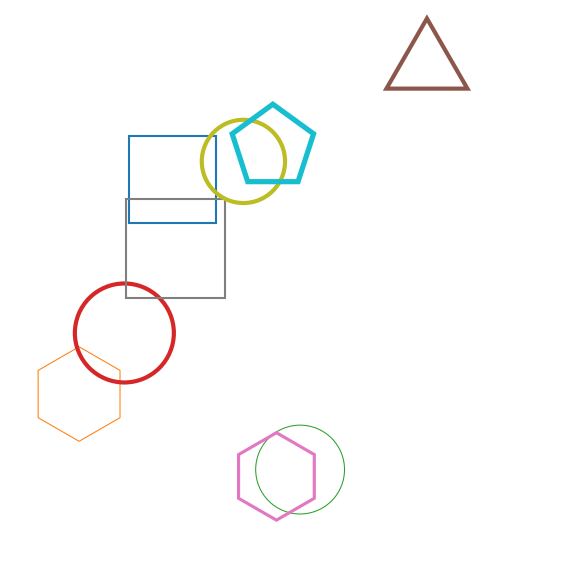[{"shape": "square", "thickness": 1, "radius": 0.37, "center": [0.298, 0.689]}, {"shape": "hexagon", "thickness": 0.5, "radius": 0.41, "center": [0.137, 0.317]}, {"shape": "circle", "thickness": 0.5, "radius": 0.38, "center": [0.52, 0.186]}, {"shape": "circle", "thickness": 2, "radius": 0.43, "center": [0.215, 0.423]}, {"shape": "triangle", "thickness": 2, "radius": 0.4, "center": [0.739, 0.886]}, {"shape": "hexagon", "thickness": 1.5, "radius": 0.38, "center": [0.479, 0.174]}, {"shape": "square", "thickness": 1, "radius": 0.43, "center": [0.304, 0.569]}, {"shape": "circle", "thickness": 2, "radius": 0.36, "center": [0.422, 0.72]}, {"shape": "pentagon", "thickness": 2.5, "radius": 0.37, "center": [0.473, 0.745]}]